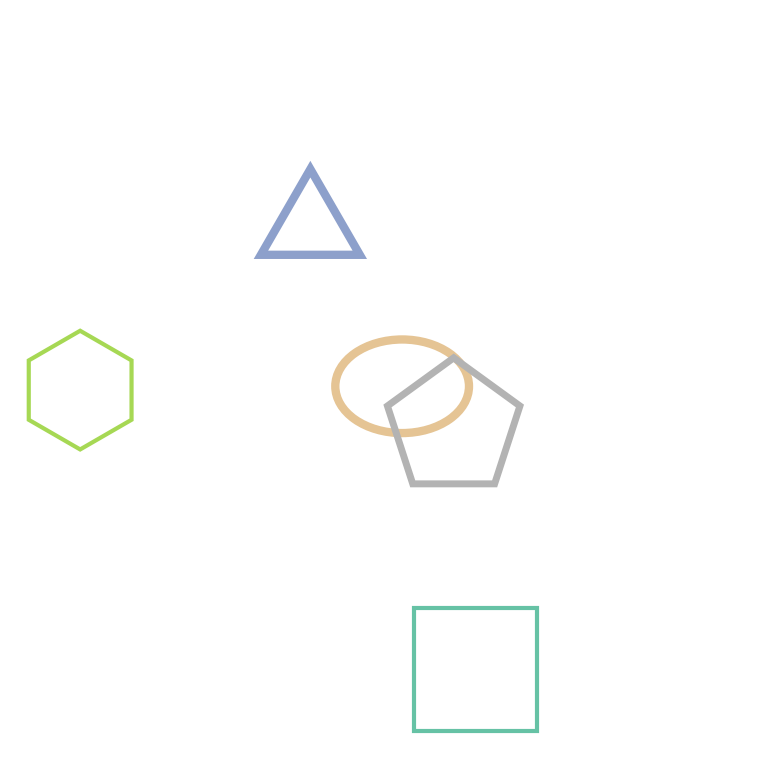[{"shape": "square", "thickness": 1.5, "radius": 0.4, "center": [0.618, 0.13]}, {"shape": "triangle", "thickness": 3, "radius": 0.37, "center": [0.403, 0.706]}, {"shape": "hexagon", "thickness": 1.5, "radius": 0.39, "center": [0.104, 0.493]}, {"shape": "oval", "thickness": 3, "radius": 0.43, "center": [0.522, 0.498]}, {"shape": "pentagon", "thickness": 2.5, "radius": 0.45, "center": [0.589, 0.445]}]